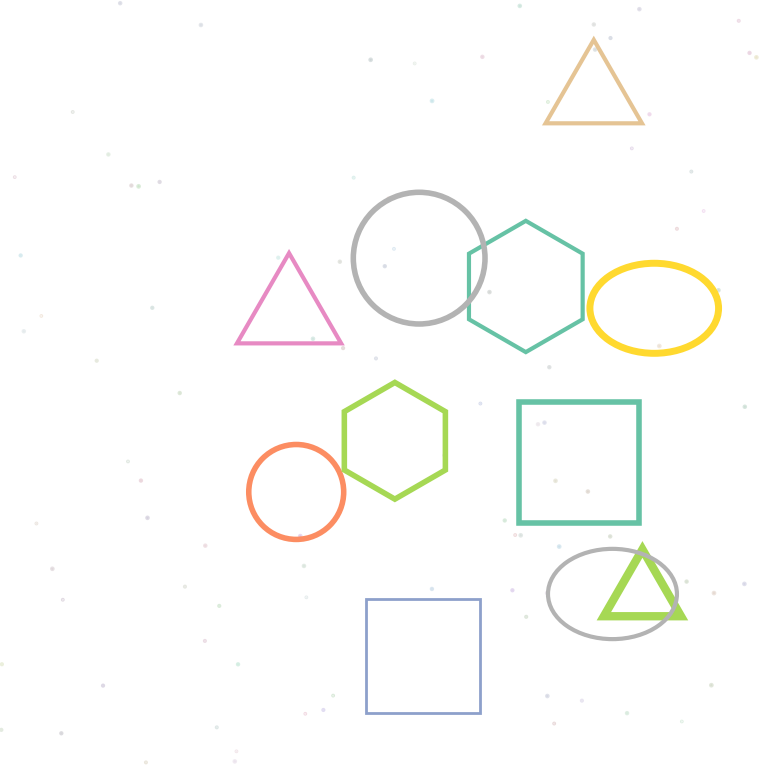[{"shape": "hexagon", "thickness": 1.5, "radius": 0.43, "center": [0.683, 0.628]}, {"shape": "square", "thickness": 2, "radius": 0.39, "center": [0.752, 0.4]}, {"shape": "circle", "thickness": 2, "radius": 0.31, "center": [0.385, 0.361]}, {"shape": "square", "thickness": 1, "radius": 0.37, "center": [0.55, 0.148]}, {"shape": "triangle", "thickness": 1.5, "radius": 0.39, "center": [0.375, 0.593]}, {"shape": "hexagon", "thickness": 2, "radius": 0.38, "center": [0.513, 0.428]}, {"shape": "triangle", "thickness": 3, "radius": 0.29, "center": [0.834, 0.229]}, {"shape": "oval", "thickness": 2.5, "radius": 0.42, "center": [0.85, 0.6]}, {"shape": "triangle", "thickness": 1.5, "radius": 0.36, "center": [0.771, 0.876]}, {"shape": "oval", "thickness": 1.5, "radius": 0.42, "center": [0.795, 0.229]}, {"shape": "circle", "thickness": 2, "radius": 0.43, "center": [0.544, 0.665]}]